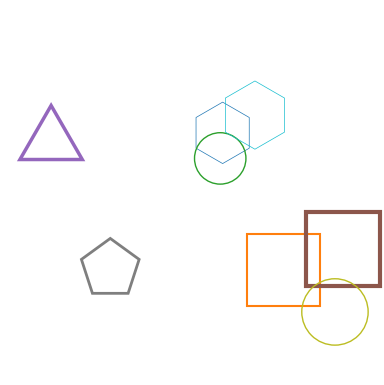[{"shape": "hexagon", "thickness": 0.5, "radius": 0.4, "center": [0.578, 0.655]}, {"shape": "square", "thickness": 1.5, "radius": 0.47, "center": [0.737, 0.298]}, {"shape": "circle", "thickness": 1, "radius": 0.33, "center": [0.572, 0.589]}, {"shape": "triangle", "thickness": 2.5, "radius": 0.47, "center": [0.133, 0.632]}, {"shape": "square", "thickness": 3, "radius": 0.48, "center": [0.892, 0.353]}, {"shape": "pentagon", "thickness": 2, "radius": 0.39, "center": [0.286, 0.302]}, {"shape": "circle", "thickness": 1, "radius": 0.43, "center": [0.87, 0.19]}, {"shape": "hexagon", "thickness": 0.5, "radius": 0.44, "center": [0.662, 0.701]}]